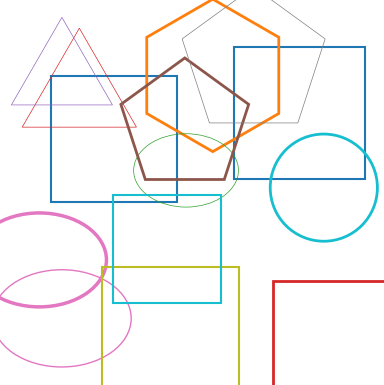[{"shape": "square", "thickness": 1.5, "radius": 0.82, "center": [0.297, 0.639]}, {"shape": "square", "thickness": 1.5, "radius": 0.85, "center": [0.777, 0.706]}, {"shape": "hexagon", "thickness": 2, "radius": 0.99, "center": [0.553, 0.804]}, {"shape": "oval", "thickness": 0.5, "radius": 0.68, "center": [0.483, 0.557]}, {"shape": "square", "thickness": 2, "radius": 0.81, "center": [0.87, 0.11]}, {"shape": "triangle", "thickness": 0.5, "radius": 0.86, "center": [0.206, 0.755]}, {"shape": "triangle", "thickness": 0.5, "radius": 0.76, "center": [0.161, 0.803]}, {"shape": "pentagon", "thickness": 2, "radius": 0.87, "center": [0.48, 0.675]}, {"shape": "oval", "thickness": 1, "radius": 0.9, "center": [0.16, 0.173]}, {"shape": "oval", "thickness": 2.5, "radius": 0.87, "center": [0.102, 0.325]}, {"shape": "pentagon", "thickness": 0.5, "radius": 0.98, "center": [0.659, 0.839]}, {"shape": "square", "thickness": 1.5, "radius": 0.88, "center": [0.443, 0.13]}, {"shape": "square", "thickness": 1.5, "radius": 0.7, "center": [0.434, 0.353]}, {"shape": "circle", "thickness": 2, "radius": 0.7, "center": [0.841, 0.513]}]